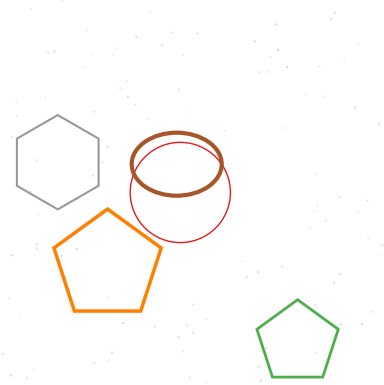[{"shape": "circle", "thickness": 1, "radius": 0.65, "center": [0.468, 0.5]}, {"shape": "pentagon", "thickness": 2, "radius": 0.56, "center": [0.773, 0.11]}, {"shape": "pentagon", "thickness": 2.5, "radius": 0.73, "center": [0.279, 0.311]}, {"shape": "oval", "thickness": 3, "radius": 0.58, "center": [0.459, 0.574]}, {"shape": "hexagon", "thickness": 1.5, "radius": 0.61, "center": [0.15, 0.579]}]